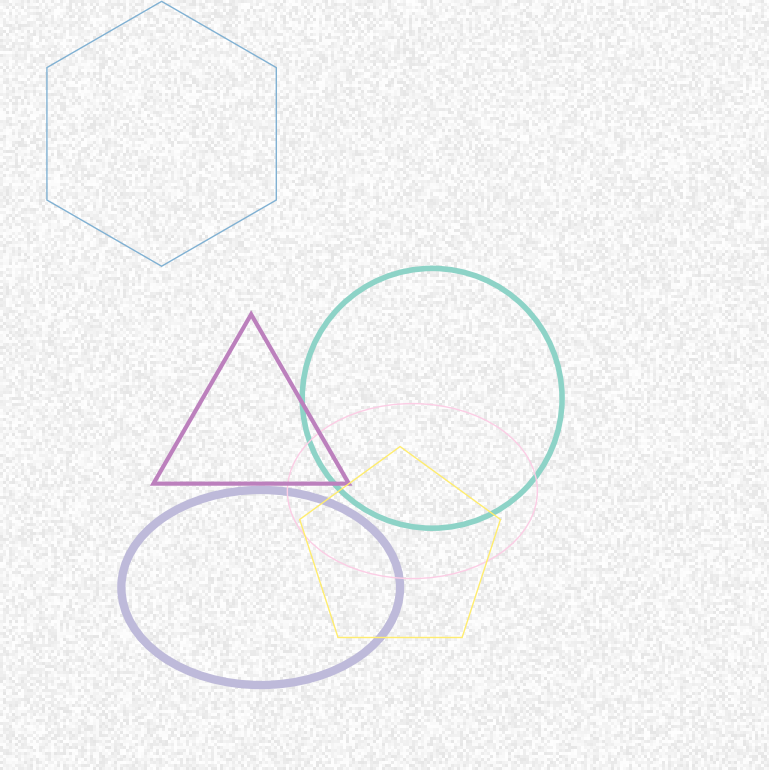[{"shape": "circle", "thickness": 2, "radius": 0.84, "center": [0.561, 0.483]}, {"shape": "oval", "thickness": 3, "radius": 0.9, "center": [0.339, 0.237]}, {"shape": "hexagon", "thickness": 0.5, "radius": 0.86, "center": [0.21, 0.826]}, {"shape": "oval", "thickness": 0.5, "radius": 0.81, "center": [0.536, 0.362]}, {"shape": "triangle", "thickness": 1.5, "radius": 0.73, "center": [0.326, 0.445]}, {"shape": "pentagon", "thickness": 0.5, "radius": 0.69, "center": [0.52, 0.283]}]